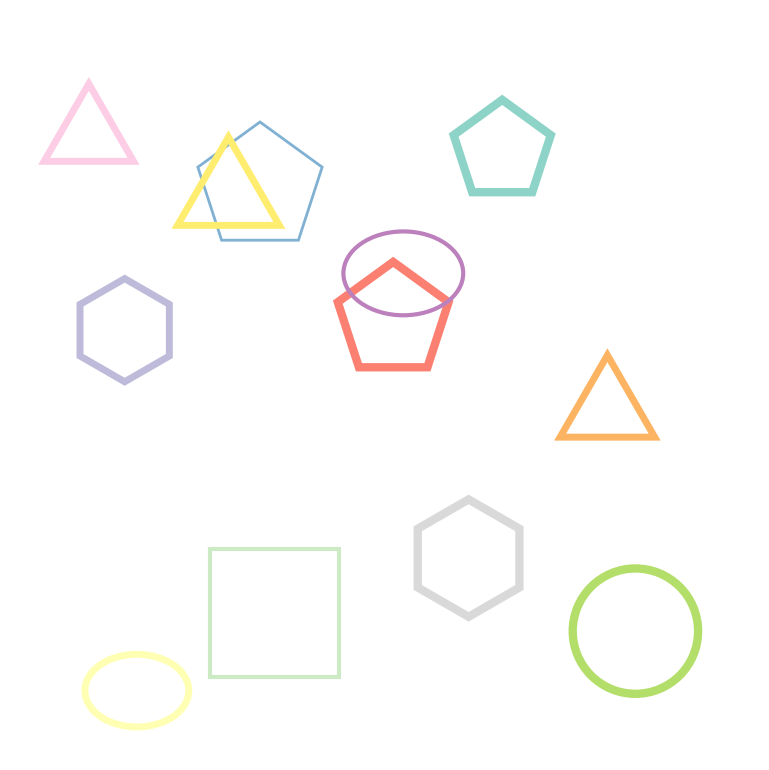[{"shape": "pentagon", "thickness": 3, "radius": 0.33, "center": [0.652, 0.804]}, {"shape": "oval", "thickness": 2.5, "radius": 0.34, "center": [0.178, 0.103]}, {"shape": "hexagon", "thickness": 2.5, "radius": 0.33, "center": [0.162, 0.571]}, {"shape": "pentagon", "thickness": 3, "radius": 0.38, "center": [0.511, 0.584]}, {"shape": "pentagon", "thickness": 1, "radius": 0.42, "center": [0.338, 0.757]}, {"shape": "triangle", "thickness": 2.5, "radius": 0.35, "center": [0.789, 0.468]}, {"shape": "circle", "thickness": 3, "radius": 0.41, "center": [0.825, 0.18]}, {"shape": "triangle", "thickness": 2.5, "radius": 0.34, "center": [0.115, 0.824]}, {"shape": "hexagon", "thickness": 3, "radius": 0.38, "center": [0.609, 0.275]}, {"shape": "oval", "thickness": 1.5, "radius": 0.39, "center": [0.524, 0.645]}, {"shape": "square", "thickness": 1.5, "radius": 0.42, "center": [0.356, 0.204]}, {"shape": "triangle", "thickness": 2.5, "radius": 0.38, "center": [0.297, 0.745]}]